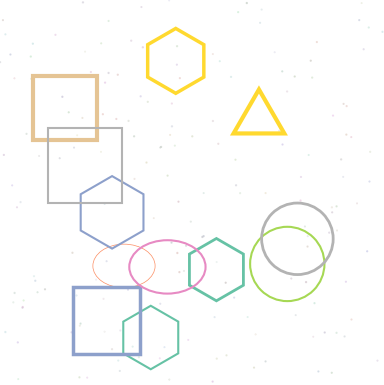[{"shape": "hexagon", "thickness": 1.5, "radius": 0.41, "center": [0.392, 0.123]}, {"shape": "hexagon", "thickness": 2, "radius": 0.4, "center": [0.562, 0.3]}, {"shape": "oval", "thickness": 0.5, "radius": 0.4, "center": [0.322, 0.309]}, {"shape": "hexagon", "thickness": 1.5, "radius": 0.47, "center": [0.291, 0.448]}, {"shape": "square", "thickness": 2.5, "radius": 0.43, "center": [0.277, 0.167]}, {"shape": "oval", "thickness": 1.5, "radius": 0.5, "center": [0.435, 0.307]}, {"shape": "circle", "thickness": 1.5, "radius": 0.48, "center": [0.746, 0.314]}, {"shape": "triangle", "thickness": 3, "radius": 0.38, "center": [0.673, 0.691]}, {"shape": "hexagon", "thickness": 2.5, "radius": 0.42, "center": [0.456, 0.842]}, {"shape": "square", "thickness": 3, "radius": 0.41, "center": [0.169, 0.72]}, {"shape": "circle", "thickness": 2, "radius": 0.46, "center": [0.772, 0.38]}, {"shape": "square", "thickness": 1.5, "radius": 0.48, "center": [0.221, 0.57]}]